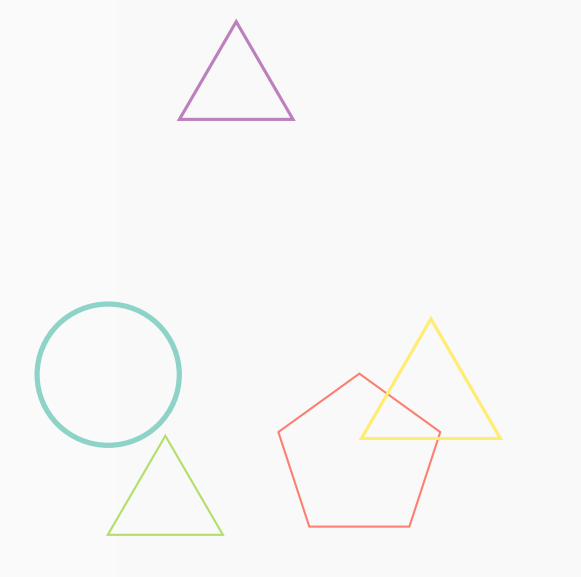[{"shape": "circle", "thickness": 2.5, "radius": 0.61, "center": [0.186, 0.35]}, {"shape": "pentagon", "thickness": 1, "radius": 0.73, "center": [0.618, 0.206]}, {"shape": "triangle", "thickness": 1, "radius": 0.57, "center": [0.284, 0.13]}, {"shape": "triangle", "thickness": 1.5, "radius": 0.56, "center": [0.406, 0.849]}, {"shape": "triangle", "thickness": 1.5, "radius": 0.69, "center": [0.741, 0.309]}]